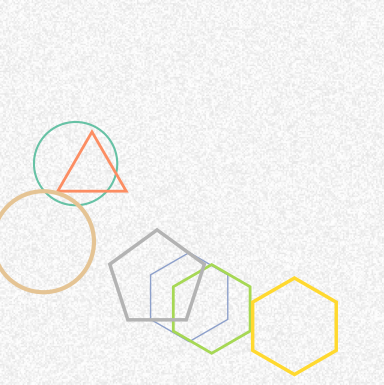[{"shape": "circle", "thickness": 1.5, "radius": 0.54, "center": [0.196, 0.575]}, {"shape": "triangle", "thickness": 2, "radius": 0.51, "center": [0.239, 0.555]}, {"shape": "hexagon", "thickness": 1, "radius": 0.58, "center": [0.491, 0.228]}, {"shape": "hexagon", "thickness": 2, "radius": 0.58, "center": [0.55, 0.198]}, {"shape": "hexagon", "thickness": 2.5, "radius": 0.63, "center": [0.765, 0.153]}, {"shape": "circle", "thickness": 3, "radius": 0.66, "center": [0.113, 0.372]}, {"shape": "pentagon", "thickness": 2.5, "radius": 0.65, "center": [0.408, 0.274]}]